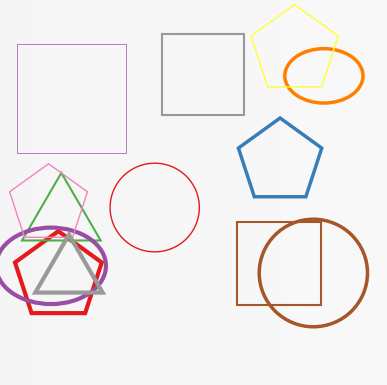[{"shape": "pentagon", "thickness": 3, "radius": 0.59, "center": [0.151, 0.282]}, {"shape": "circle", "thickness": 1, "radius": 0.58, "center": [0.399, 0.461]}, {"shape": "pentagon", "thickness": 2.5, "radius": 0.57, "center": [0.723, 0.58]}, {"shape": "triangle", "thickness": 1.5, "radius": 0.59, "center": [0.158, 0.434]}, {"shape": "oval", "thickness": 3, "radius": 0.71, "center": [0.132, 0.309]}, {"shape": "square", "thickness": 0.5, "radius": 0.71, "center": [0.184, 0.745]}, {"shape": "oval", "thickness": 2.5, "radius": 0.5, "center": [0.836, 0.803]}, {"shape": "pentagon", "thickness": 1, "radius": 0.59, "center": [0.76, 0.87]}, {"shape": "circle", "thickness": 2.5, "radius": 0.7, "center": [0.809, 0.291]}, {"shape": "square", "thickness": 1.5, "radius": 0.54, "center": [0.721, 0.315]}, {"shape": "pentagon", "thickness": 1, "radius": 0.53, "center": [0.125, 0.469]}, {"shape": "square", "thickness": 1.5, "radius": 0.53, "center": [0.524, 0.806]}, {"shape": "triangle", "thickness": 3, "radius": 0.5, "center": [0.178, 0.29]}]